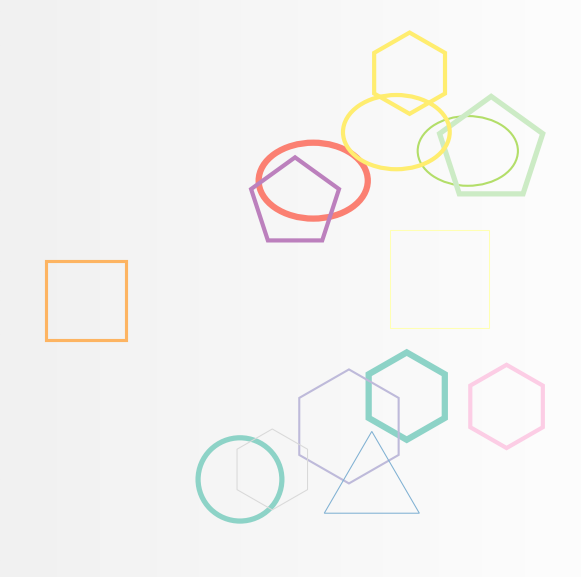[{"shape": "circle", "thickness": 2.5, "radius": 0.36, "center": [0.413, 0.169]}, {"shape": "hexagon", "thickness": 3, "radius": 0.38, "center": [0.7, 0.313]}, {"shape": "square", "thickness": 0.5, "radius": 0.43, "center": [0.756, 0.516]}, {"shape": "hexagon", "thickness": 1, "radius": 0.49, "center": [0.6, 0.261]}, {"shape": "oval", "thickness": 3, "radius": 0.47, "center": [0.539, 0.686]}, {"shape": "triangle", "thickness": 0.5, "radius": 0.47, "center": [0.64, 0.158]}, {"shape": "square", "thickness": 1.5, "radius": 0.34, "center": [0.148, 0.479]}, {"shape": "oval", "thickness": 1, "radius": 0.43, "center": [0.805, 0.738]}, {"shape": "hexagon", "thickness": 2, "radius": 0.36, "center": [0.872, 0.295]}, {"shape": "hexagon", "thickness": 0.5, "radius": 0.35, "center": [0.468, 0.186]}, {"shape": "pentagon", "thickness": 2, "radius": 0.4, "center": [0.508, 0.647]}, {"shape": "pentagon", "thickness": 2.5, "radius": 0.47, "center": [0.845, 0.739]}, {"shape": "oval", "thickness": 2, "radius": 0.46, "center": [0.682, 0.77]}, {"shape": "hexagon", "thickness": 2, "radius": 0.35, "center": [0.705, 0.872]}]